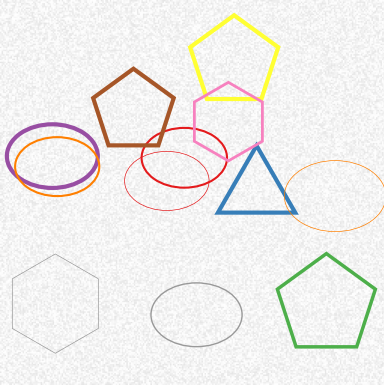[{"shape": "oval", "thickness": 0.5, "radius": 0.55, "center": [0.433, 0.53]}, {"shape": "oval", "thickness": 1.5, "radius": 0.55, "center": [0.479, 0.59]}, {"shape": "triangle", "thickness": 3, "radius": 0.58, "center": [0.666, 0.506]}, {"shape": "pentagon", "thickness": 2.5, "radius": 0.67, "center": [0.848, 0.207]}, {"shape": "oval", "thickness": 3, "radius": 0.59, "center": [0.136, 0.595]}, {"shape": "oval", "thickness": 0.5, "radius": 0.66, "center": [0.87, 0.491]}, {"shape": "oval", "thickness": 1.5, "radius": 0.55, "center": [0.149, 0.567]}, {"shape": "pentagon", "thickness": 3, "radius": 0.6, "center": [0.608, 0.84]}, {"shape": "pentagon", "thickness": 3, "radius": 0.55, "center": [0.347, 0.711]}, {"shape": "hexagon", "thickness": 2, "radius": 0.51, "center": [0.593, 0.684]}, {"shape": "hexagon", "thickness": 0.5, "radius": 0.64, "center": [0.144, 0.211]}, {"shape": "oval", "thickness": 1, "radius": 0.59, "center": [0.51, 0.182]}]